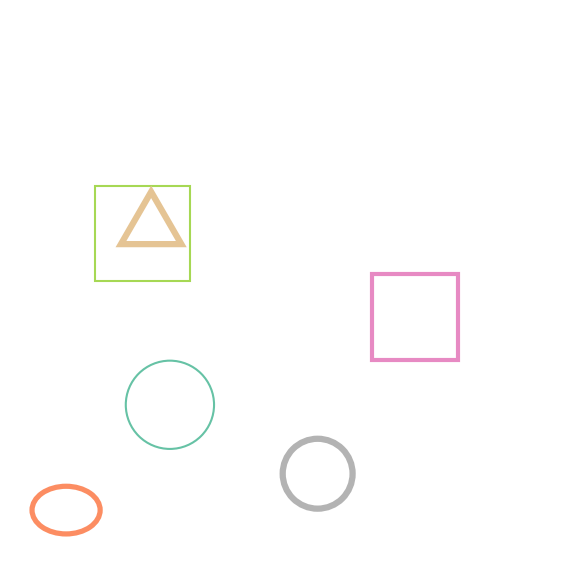[{"shape": "circle", "thickness": 1, "radius": 0.38, "center": [0.294, 0.298]}, {"shape": "oval", "thickness": 2.5, "radius": 0.29, "center": [0.114, 0.116]}, {"shape": "square", "thickness": 2, "radius": 0.37, "center": [0.718, 0.451]}, {"shape": "square", "thickness": 1, "radius": 0.41, "center": [0.247, 0.595]}, {"shape": "triangle", "thickness": 3, "radius": 0.3, "center": [0.262, 0.607]}, {"shape": "circle", "thickness": 3, "radius": 0.3, "center": [0.55, 0.179]}]